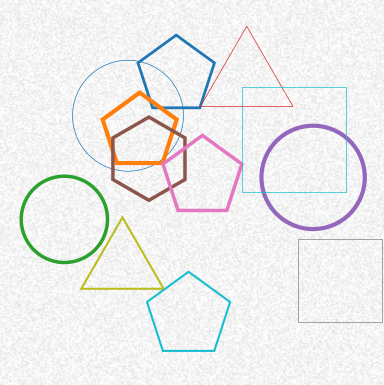[{"shape": "pentagon", "thickness": 2, "radius": 0.52, "center": [0.458, 0.804]}, {"shape": "circle", "thickness": 0.5, "radius": 0.72, "center": [0.332, 0.699]}, {"shape": "pentagon", "thickness": 3, "radius": 0.51, "center": [0.363, 0.658]}, {"shape": "circle", "thickness": 2.5, "radius": 0.56, "center": [0.167, 0.43]}, {"shape": "triangle", "thickness": 0.5, "radius": 0.69, "center": [0.641, 0.793]}, {"shape": "circle", "thickness": 3, "radius": 0.67, "center": [0.813, 0.539]}, {"shape": "hexagon", "thickness": 2.5, "radius": 0.54, "center": [0.387, 0.588]}, {"shape": "pentagon", "thickness": 2.5, "radius": 0.54, "center": [0.526, 0.541]}, {"shape": "square", "thickness": 0.5, "radius": 0.54, "center": [0.883, 0.271]}, {"shape": "triangle", "thickness": 1.5, "radius": 0.62, "center": [0.318, 0.312]}, {"shape": "pentagon", "thickness": 1.5, "radius": 0.57, "center": [0.49, 0.18]}, {"shape": "square", "thickness": 0.5, "radius": 0.68, "center": [0.763, 0.638]}]